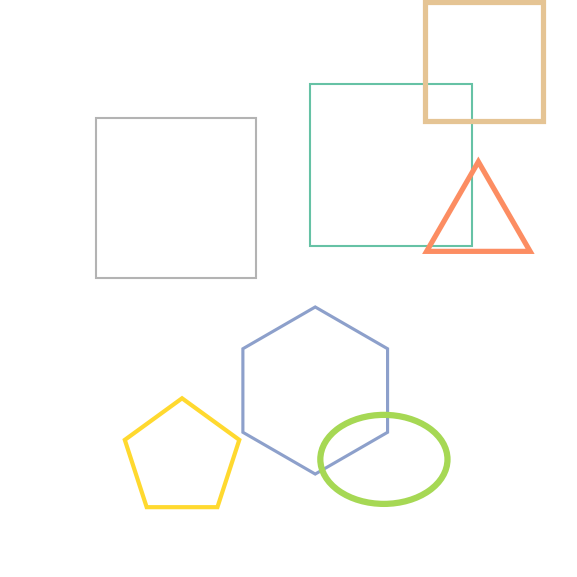[{"shape": "square", "thickness": 1, "radius": 0.7, "center": [0.677, 0.713]}, {"shape": "triangle", "thickness": 2.5, "radius": 0.52, "center": [0.828, 0.616]}, {"shape": "hexagon", "thickness": 1.5, "radius": 0.72, "center": [0.546, 0.323]}, {"shape": "oval", "thickness": 3, "radius": 0.55, "center": [0.665, 0.204]}, {"shape": "pentagon", "thickness": 2, "radius": 0.52, "center": [0.315, 0.205]}, {"shape": "square", "thickness": 2.5, "radius": 0.51, "center": [0.838, 0.893]}, {"shape": "square", "thickness": 1, "radius": 0.69, "center": [0.304, 0.657]}]